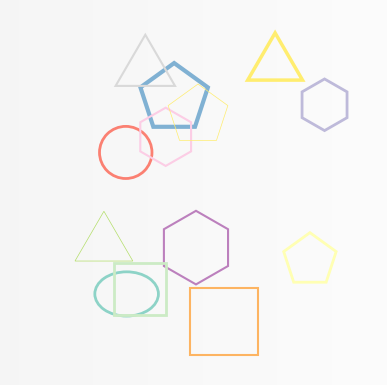[{"shape": "oval", "thickness": 2, "radius": 0.41, "center": [0.327, 0.237]}, {"shape": "pentagon", "thickness": 2, "radius": 0.36, "center": [0.8, 0.325]}, {"shape": "hexagon", "thickness": 2, "radius": 0.34, "center": [0.838, 0.728]}, {"shape": "circle", "thickness": 2, "radius": 0.34, "center": [0.324, 0.604]}, {"shape": "pentagon", "thickness": 3, "radius": 0.46, "center": [0.449, 0.745]}, {"shape": "square", "thickness": 1.5, "radius": 0.44, "center": [0.579, 0.164]}, {"shape": "triangle", "thickness": 0.5, "radius": 0.43, "center": [0.268, 0.365]}, {"shape": "hexagon", "thickness": 1.5, "radius": 0.38, "center": [0.428, 0.645]}, {"shape": "triangle", "thickness": 1.5, "radius": 0.44, "center": [0.375, 0.821]}, {"shape": "hexagon", "thickness": 1.5, "radius": 0.48, "center": [0.506, 0.357]}, {"shape": "square", "thickness": 2, "radius": 0.33, "center": [0.362, 0.249]}, {"shape": "triangle", "thickness": 2.5, "radius": 0.41, "center": [0.71, 0.833]}, {"shape": "pentagon", "thickness": 0.5, "radius": 0.4, "center": [0.511, 0.701]}]